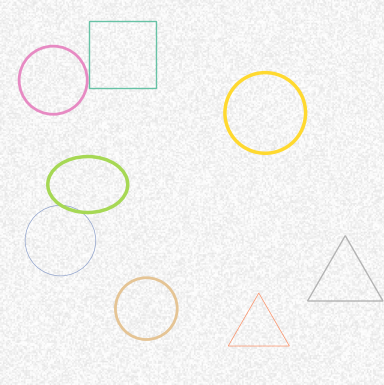[{"shape": "square", "thickness": 1, "radius": 0.43, "center": [0.319, 0.858]}, {"shape": "triangle", "thickness": 0.5, "radius": 0.46, "center": [0.672, 0.147]}, {"shape": "circle", "thickness": 0.5, "radius": 0.46, "center": [0.157, 0.375]}, {"shape": "circle", "thickness": 2, "radius": 0.44, "center": [0.138, 0.792]}, {"shape": "oval", "thickness": 2.5, "radius": 0.52, "center": [0.228, 0.521]}, {"shape": "circle", "thickness": 2.5, "radius": 0.52, "center": [0.689, 0.707]}, {"shape": "circle", "thickness": 2, "radius": 0.4, "center": [0.38, 0.198]}, {"shape": "triangle", "thickness": 1, "radius": 0.57, "center": [0.897, 0.275]}]